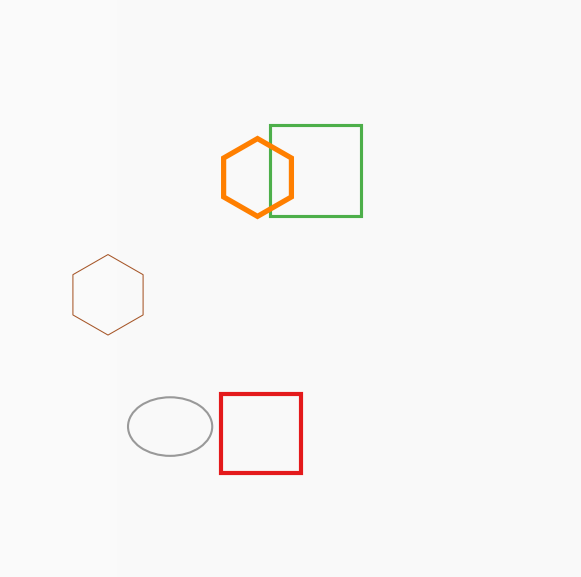[{"shape": "square", "thickness": 2, "radius": 0.34, "center": [0.449, 0.249]}, {"shape": "square", "thickness": 1.5, "radius": 0.39, "center": [0.543, 0.703]}, {"shape": "hexagon", "thickness": 2.5, "radius": 0.34, "center": [0.443, 0.692]}, {"shape": "hexagon", "thickness": 0.5, "radius": 0.35, "center": [0.186, 0.489]}, {"shape": "oval", "thickness": 1, "radius": 0.36, "center": [0.293, 0.26]}]